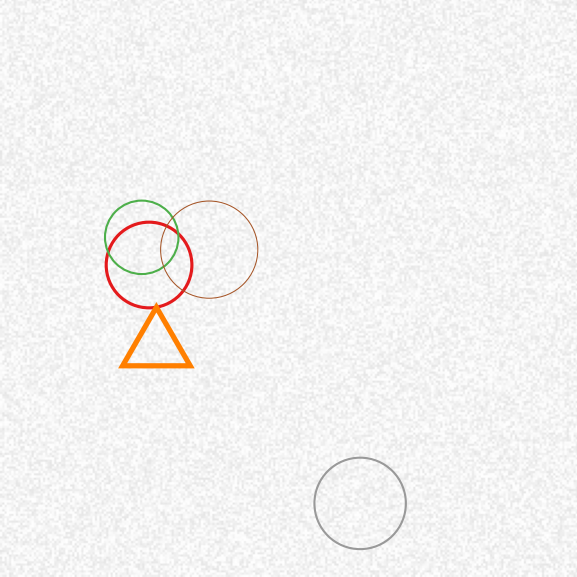[{"shape": "circle", "thickness": 1.5, "radius": 0.37, "center": [0.258, 0.54]}, {"shape": "circle", "thickness": 1, "radius": 0.32, "center": [0.245, 0.588]}, {"shape": "triangle", "thickness": 2.5, "radius": 0.34, "center": [0.271, 0.4]}, {"shape": "circle", "thickness": 0.5, "radius": 0.42, "center": [0.362, 0.567]}, {"shape": "circle", "thickness": 1, "radius": 0.4, "center": [0.624, 0.127]}]